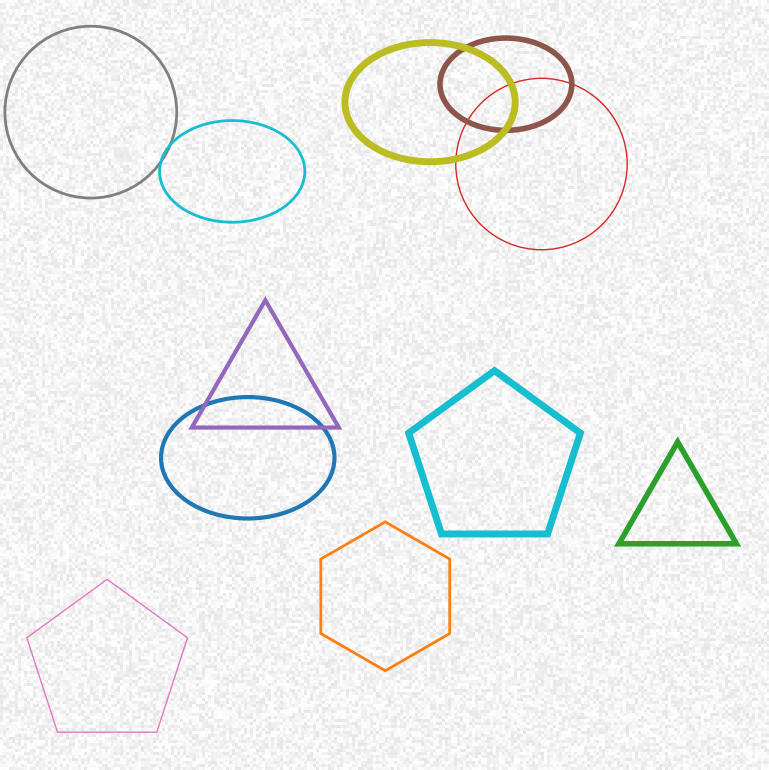[{"shape": "oval", "thickness": 1.5, "radius": 0.56, "center": [0.322, 0.405]}, {"shape": "hexagon", "thickness": 1, "radius": 0.48, "center": [0.5, 0.226]}, {"shape": "triangle", "thickness": 2, "radius": 0.44, "center": [0.88, 0.338]}, {"shape": "circle", "thickness": 0.5, "radius": 0.56, "center": [0.703, 0.787]}, {"shape": "triangle", "thickness": 1.5, "radius": 0.55, "center": [0.345, 0.5]}, {"shape": "oval", "thickness": 2, "radius": 0.43, "center": [0.657, 0.891]}, {"shape": "pentagon", "thickness": 0.5, "radius": 0.55, "center": [0.139, 0.138]}, {"shape": "circle", "thickness": 1, "radius": 0.56, "center": [0.118, 0.854]}, {"shape": "oval", "thickness": 2.5, "radius": 0.55, "center": [0.559, 0.867]}, {"shape": "oval", "thickness": 1, "radius": 0.47, "center": [0.302, 0.777]}, {"shape": "pentagon", "thickness": 2.5, "radius": 0.59, "center": [0.642, 0.401]}]